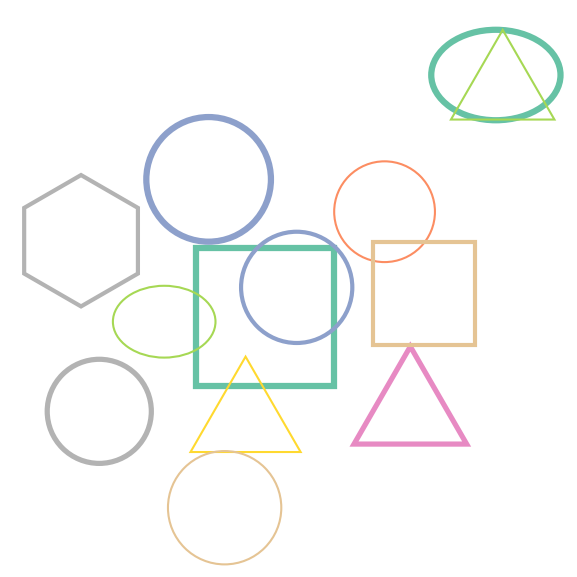[{"shape": "square", "thickness": 3, "radius": 0.6, "center": [0.458, 0.45]}, {"shape": "oval", "thickness": 3, "radius": 0.56, "center": [0.859, 0.869]}, {"shape": "circle", "thickness": 1, "radius": 0.44, "center": [0.666, 0.633]}, {"shape": "circle", "thickness": 3, "radius": 0.54, "center": [0.361, 0.689]}, {"shape": "circle", "thickness": 2, "radius": 0.48, "center": [0.514, 0.502]}, {"shape": "triangle", "thickness": 2.5, "radius": 0.56, "center": [0.711, 0.286]}, {"shape": "oval", "thickness": 1, "radius": 0.44, "center": [0.284, 0.442]}, {"shape": "triangle", "thickness": 1, "radius": 0.52, "center": [0.87, 0.844]}, {"shape": "triangle", "thickness": 1, "radius": 0.55, "center": [0.425, 0.271]}, {"shape": "square", "thickness": 2, "radius": 0.44, "center": [0.734, 0.491]}, {"shape": "circle", "thickness": 1, "radius": 0.49, "center": [0.389, 0.12]}, {"shape": "circle", "thickness": 2.5, "radius": 0.45, "center": [0.172, 0.287]}, {"shape": "hexagon", "thickness": 2, "radius": 0.57, "center": [0.14, 0.582]}]